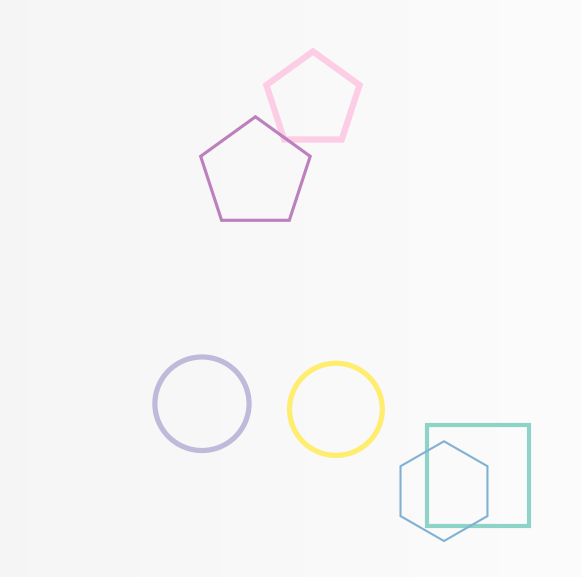[{"shape": "square", "thickness": 2, "radius": 0.44, "center": [0.822, 0.176]}, {"shape": "circle", "thickness": 2.5, "radius": 0.41, "center": [0.347, 0.3]}, {"shape": "hexagon", "thickness": 1, "radius": 0.43, "center": [0.764, 0.149]}, {"shape": "pentagon", "thickness": 3, "radius": 0.42, "center": [0.538, 0.826]}, {"shape": "pentagon", "thickness": 1.5, "radius": 0.5, "center": [0.439, 0.698]}, {"shape": "circle", "thickness": 2.5, "radius": 0.4, "center": [0.578, 0.29]}]